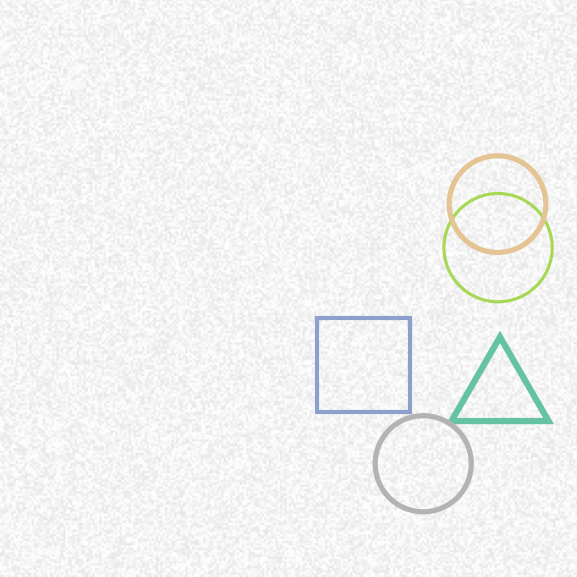[{"shape": "triangle", "thickness": 3, "radius": 0.49, "center": [0.866, 0.319]}, {"shape": "square", "thickness": 2, "radius": 0.41, "center": [0.629, 0.367]}, {"shape": "circle", "thickness": 1.5, "radius": 0.47, "center": [0.862, 0.57]}, {"shape": "circle", "thickness": 2.5, "radius": 0.42, "center": [0.861, 0.646]}, {"shape": "circle", "thickness": 2.5, "radius": 0.42, "center": [0.733, 0.196]}]